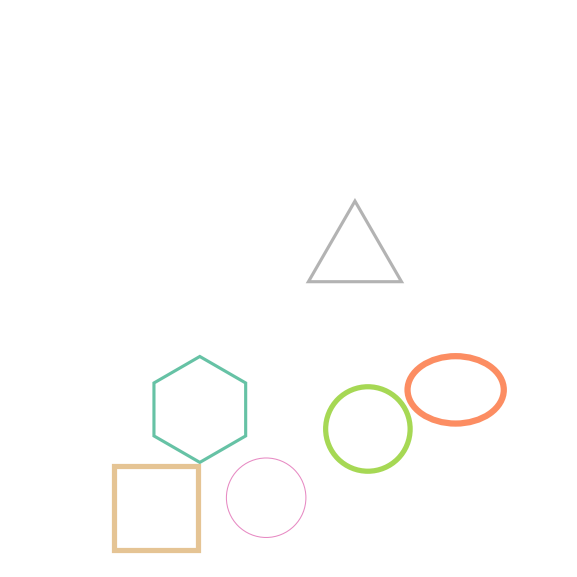[{"shape": "hexagon", "thickness": 1.5, "radius": 0.46, "center": [0.346, 0.29]}, {"shape": "oval", "thickness": 3, "radius": 0.42, "center": [0.789, 0.324]}, {"shape": "circle", "thickness": 0.5, "radius": 0.34, "center": [0.461, 0.137]}, {"shape": "circle", "thickness": 2.5, "radius": 0.37, "center": [0.637, 0.256]}, {"shape": "square", "thickness": 2.5, "radius": 0.36, "center": [0.271, 0.119]}, {"shape": "triangle", "thickness": 1.5, "radius": 0.47, "center": [0.615, 0.558]}]